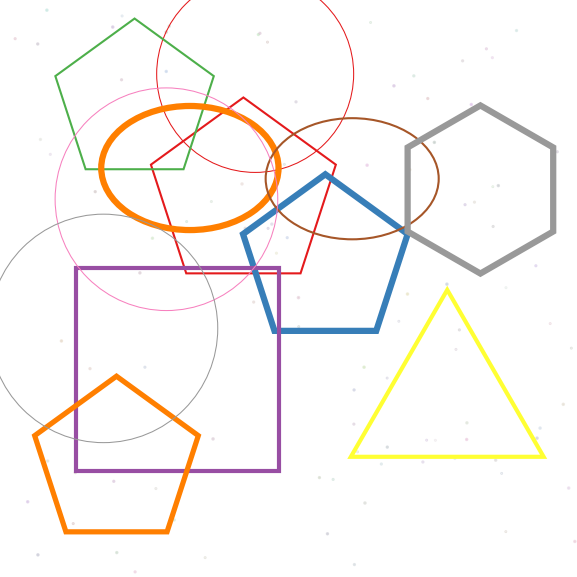[{"shape": "pentagon", "thickness": 1, "radius": 0.84, "center": [0.421, 0.662]}, {"shape": "circle", "thickness": 0.5, "radius": 0.85, "center": [0.442, 0.871]}, {"shape": "pentagon", "thickness": 3, "radius": 0.75, "center": [0.563, 0.547]}, {"shape": "pentagon", "thickness": 1, "radius": 0.72, "center": [0.233, 0.823]}, {"shape": "square", "thickness": 2, "radius": 0.88, "center": [0.307, 0.36]}, {"shape": "pentagon", "thickness": 2.5, "radius": 0.74, "center": [0.202, 0.199]}, {"shape": "oval", "thickness": 3, "radius": 0.77, "center": [0.329, 0.708]}, {"shape": "triangle", "thickness": 2, "radius": 0.96, "center": [0.774, 0.305]}, {"shape": "oval", "thickness": 1, "radius": 0.75, "center": [0.61, 0.69]}, {"shape": "circle", "thickness": 0.5, "radius": 0.96, "center": [0.288, 0.654]}, {"shape": "circle", "thickness": 0.5, "radius": 0.99, "center": [0.179, 0.43]}, {"shape": "hexagon", "thickness": 3, "radius": 0.73, "center": [0.832, 0.671]}]